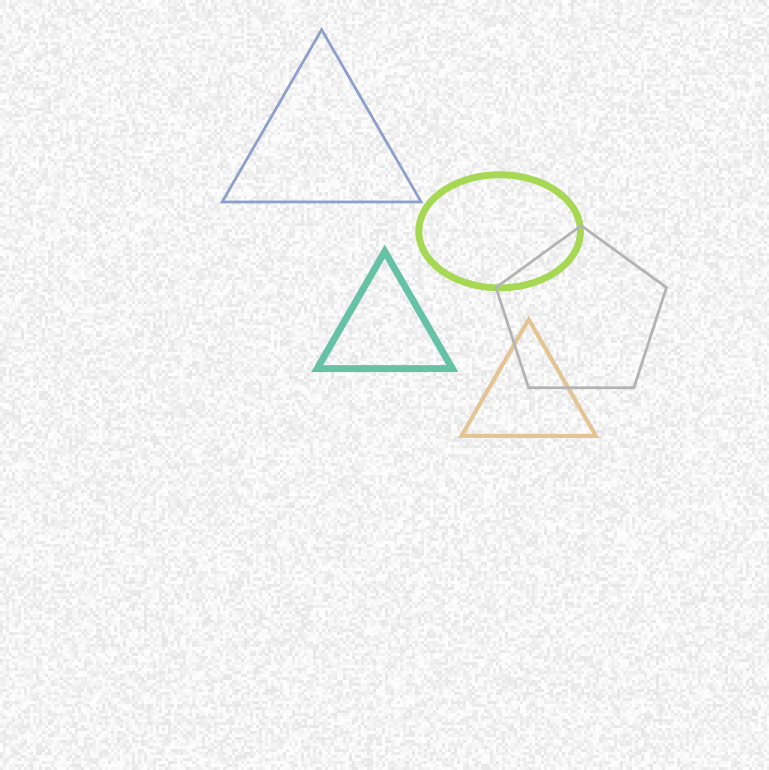[{"shape": "triangle", "thickness": 2.5, "radius": 0.51, "center": [0.5, 0.572]}, {"shape": "triangle", "thickness": 1, "radius": 0.75, "center": [0.418, 0.812]}, {"shape": "oval", "thickness": 2.5, "radius": 0.52, "center": [0.649, 0.7]}, {"shape": "triangle", "thickness": 1.5, "radius": 0.5, "center": [0.687, 0.484]}, {"shape": "pentagon", "thickness": 1, "radius": 0.58, "center": [0.755, 0.591]}]